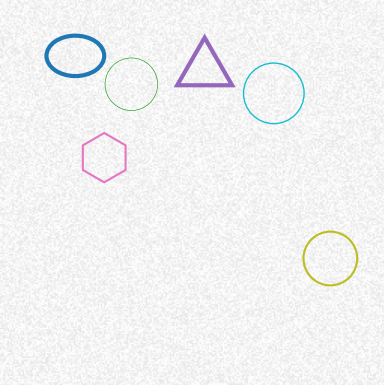[{"shape": "oval", "thickness": 3, "radius": 0.37, "center": [0.196, 0.855]}, {"shape": "circle", "thickness": 0.5, "radius": 0.34, "center": [0.341, 0.781]}, {"shape": "triangle", "thickness": 3, "radius": 0.41, "center": [0.532, 0.82]}, {"shape": "hexagon", "thickness": 1.5, "radius": 0.32, "center": [0.271, 0.59]}, {"shape": "circle", "thickness": 1.5, "radius": 0.35, "center": [0.858, 0.329]}, {"shape": "circle", "thickness": 1, "radius": 0.39, "center": [0.711, 0.758]}]